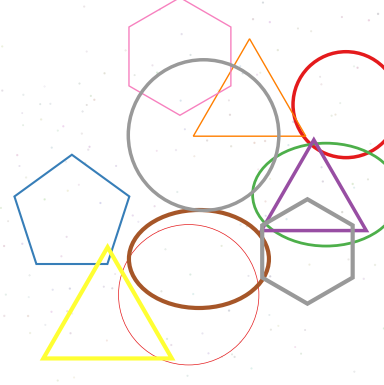[{"shape": "circle", "thickness": 2.5, "radius": 0.69, "center": [0.899, 0.728]}, {"shape": "circle", "thickness": 0.5, "radius": 0.91, "center": [0.49, 0.234]}, {"shape": "pentagon", "thickness": 1.5, "radius": 0.78, "center": [0.187, 0.441]}, {"shape": "oval", "thickness": 2, "radius": 0.95, "center": [0.847, 0.495]}, {"shape": "triangle", "thickness": 2.5, "radius": 0.79, "center": [0.815, 0.48]}, {"shape": "triangle", "thickness": 1, "radius": 0.84, "center": [0.648, 0.731]}, {"shape": "triangle", "thickness": 3, "radius": 0.96, "center": [0.279, 0.165]}, {"shape": "oval", "thickness": 3, "radius": 0.91, "center": [0.517, 0.327]}, {"shape": "hexagon", "thickness": 1, "radius": 0.76, "center": [0.467, 0.853]}, {"shape": "circle", "thickness": 2.5, "radius": 0.98, "center": [0.529, 0.649]}, {"shape": "hexagon", "thickness": 3, "radius": 0.68, "center": [0.799, 0.347]}]